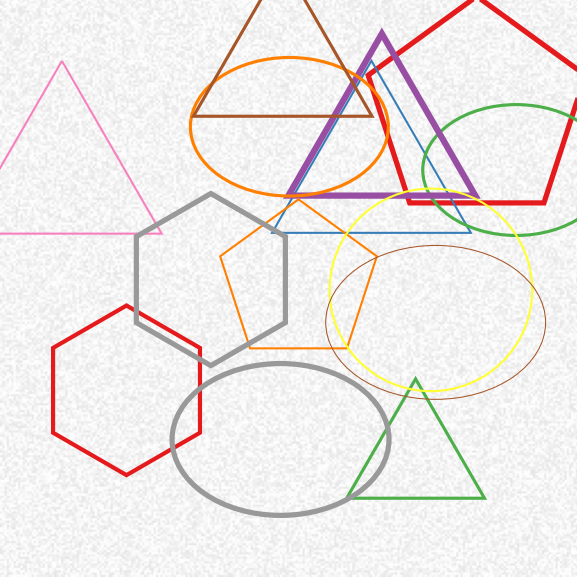[{"shape": "pentagon", "thickness": 2.5, "radius": 0.99, "center": [0.826, 0.808]}, {"shape": "hexagon", "thickness": 2, "radius": 0.73, "center": [0.219, 0.323]}, {"shape": "triangle", "thickness": 1, "radius": 0.99, "center": [0.643, 0.695]}, {"shape": "triangle", "thickness": 1.5, "radius": 0.69, "center": [0.72, 0.205]}, {"shape": "oval", "thickness": 1.5, "radius": 0.81, "center": [0.894, 0.705]}, {"shape": "triangle", "thickness": 3, "radius": 0.93, "center": [0.661, 0.754]}, {"shape": "oval", "thickness": 1.5, "radius": 0.86, "center": [0.501, 0.78]}, {"shape": "pentagon", "thickness": 1, "radius": 0.71, "center": [0.517, 0.511]}, {"shape": "circle", "thickness": 1, "radius": 0.88, "center": [0.746, 0.497]}, {"shape": "oval", "thickness": 0.5, "radius": 0.95, "center": [0.754, 0.441]}, {"shape": "triangle", "thickness": 1.5, "radius": 0.89, "center": [0.49, 0.887]}, {"shape": "triangle", "thickness": 1, "radius": 1.0, "center": [0.107, 0.694]}, {"shape": "hexagon", "thickness": 2.5, "radius": 0.74, "center": [0.365, 0.515]}, {"shape": "oval", "thickness": 2.5, "radius": 0.94, "center": [0.486, 0.238]}]